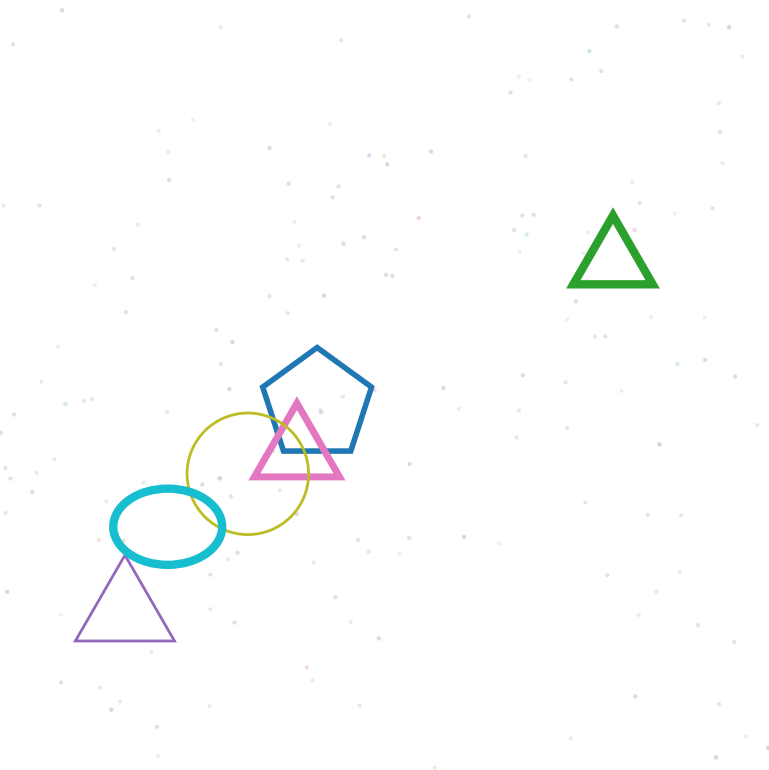[{"shape": "pentagon", "thickness": 2, "radius": 0.37, "center": [0.412, 0.474]}, {"shape": "triangle", "thickness": 3, "radius": 0.3, "center": [0.796, 0.661]}, {"shape": "triangle", "thickness": 1, "radius": 0.37, "center": [0.162, 0.205]}, {"shape": "triangle", "thickness": 2.5, "radius": 0.32, "center": [0.386, 0.413]}, {"shape": "circle", "thickness": 1, "radius": 0.39, "center": [0.322, 0.385]}, {"shape": "oval", "thickness": 3, "radius": 0.35, "center": [0.218, 0.316]}]